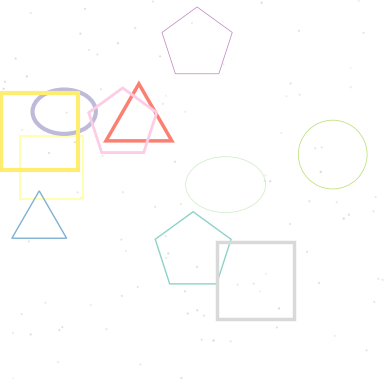[{"shape": "pentagon", "thickness": 1, "radius": 0.52, "center": [0.502, 0.346]}, {"shape": "square", "thickness": 1.5, "radius": 0.41, "center": [0.133, 0.564]}, {"shape": "oval", "thickness": 3, "radius": 0.41, "center": [0.167, 0.71]}, {"shape": "triangle", "thickness": 2.5, "radius": 0.49, "center": [0.361, 0.684]}, {"shape": "triangle", "thickness": 1, "radius": 0.41, "center": [0.102, 0.422]}, {"shape": "circle", "thickness": 0.5, "radius": 0.45, "center": [0.864, 0.599]}, {"shape": "pentagon", "thickness": 2, "radius": 0.46, "center": [0.319, 0.679]}, {"shape": "square", "thickness": 2.5, "radius": 0.5, "center": [0.664, 0.271]}, {"shape": "pentagon", "thickness": 0.5, "radius": 0.48, "center": [0.512, 0.886]}, {"shape": "oval", "thickness": 0.5, "radius": 0.52, "center": [0.586, 0.52]}, {"shape": "square", "thickness": 3, "radius": 0.51, "center": [0.103, 0.658]}]